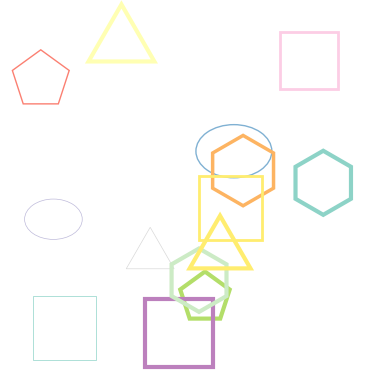[{"shape": "square", "thickness": 0.5, "radius": 0.41, "center": [0.168, 0.149]}, {"shape": "hexagon", "thickness": 3, "radius": 0.42, "center": [0.84, 0.525]}, {"shape": "triangle", "thickness": 3, "radius": 0.49, "center": [0.315, 0.89]}, {"shape": "oval", "thickness": 0.5, "radius": 0.37, "center": [0.139, 0.431]}, {"shape": "pentagon", "thickness": 1, "radius": 0.39, "center": [0.106, 0.793]}, {"shape": "oval", "thickness": 1, "radius": 0.49, "center": [0.607, 0.607]}, {"shape": "hexagon", "thickness": 2.5, "radius": 0.46, "center": [0.631, 0.557]}, {"shape": "pentagon", "thickness": 3, "radius": 0.34, "center": [0.532, 0.227]}, {"shape": "square", "thickness": 2, "radius": 0.37, "center": [0.803, 0.843]}, {"shape": "triangle", "thickness": 0.5, "radius": 0.36, "center": [0.39, 0.338]}, {"shape": "square", "thickness": 3, "radius": 0.44, "center": [0.464, 0.135]}, {"shape": "hexagon", "thickness": 3, "radius": 0.41, "center": [0.517, 0.272]}, {"shape": "triangle", "thickness": 3, "radius": 0.46, "center": [0.572, 0.348]}, {"shape": "square", "thickness": 2, "radius": 0.41, "center": [0.598, 0.46]}]